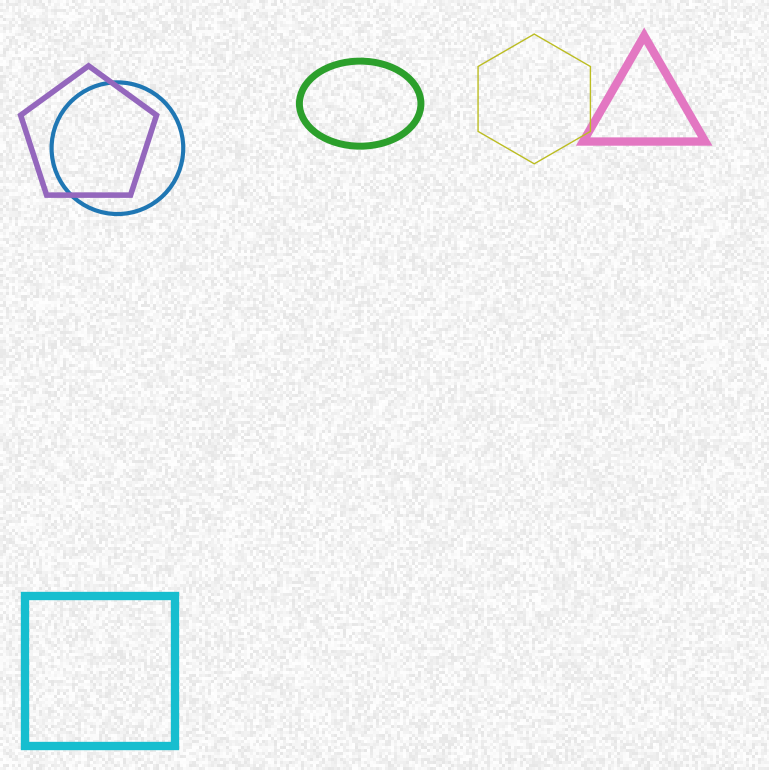[{"shape": "circle", "thickness": 1.5, "radius": 0.43, "center": [0.152, 0.808]}, {"shape": "oval", "thickness": 2.5, "radius": 0.39, "center": [0.468, 0.865]}, {"shape": "pentagon", "thickness": 2, "radius": 0.46, "center": [0.115, 0.822]}, {"shape": "triangle", "thickness": 3, "radius": 0.46, "center": [0.837, 0.862]}, {"shape": "hexagon", "thickness": 0.5, "radius": 0.42, "center": [0.694, 0.871]}, {"shape": "square", "thickness": 3, "radius": 0.49, "center": [0.13, 0.129]}]